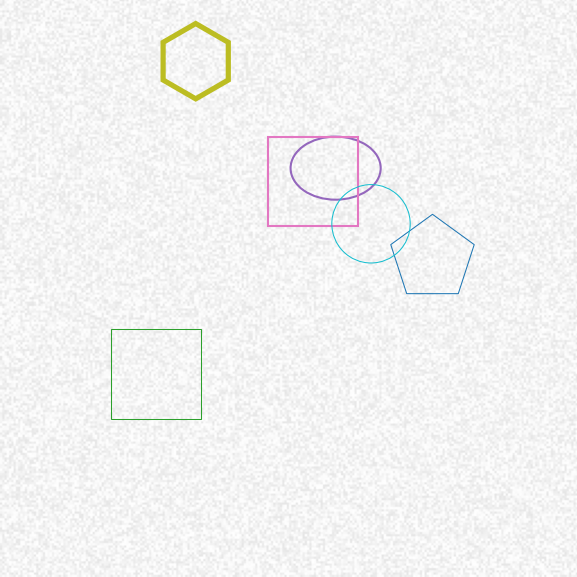[{"shape": "pentagon", "thickness": 0.5, "radius": 0.38, "center": [0.749, 0.552]}, {"shape": "square", "thickness": 0.5, "radius": 0.39, "center": [0.27, 0.352]}, {"shape": "oval", "thickness": 1, "radius": 0.39, "center": [0.581, 0.708]}, {"shape": "square", "thickness": 1, "radius": 0.39, "center": [0.542, 0.685]}, {"shape": "hexagon", "thickness": 2.5, "radius": 0.33, "center": [0.339, 0.893]}, {"shape": "circle", "thickness": 0.5, "radius": 0.34, "center": [0.642, 0.612]}]